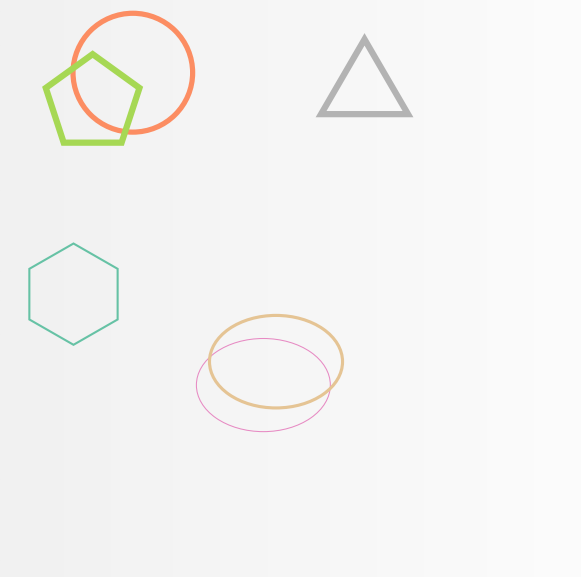[{"shape": "hexagon", "thickness": 1, "radius": 0.44, "center": [0.126, 0.49]}, {"shape": "circle", "thickness": 2.5, "radius": 0.51, "center": [0.229, 0.873]}, {"shape": "oval", "thickness": 0.5, "radius": 0.58, "center": [0.453, 0.332]}, {"shape": "pentagon", "thickness": 3, "radius": 0.42, "center": [0.159, 0.821]}, {"shape": "oval", "thickness": 1.5, "radius": 0.57, "center": [0.475, 0.373]}, {"shape": "triangle", "thickness": 3, "radius": 0.43, "center": [0.627, 0.845]}]